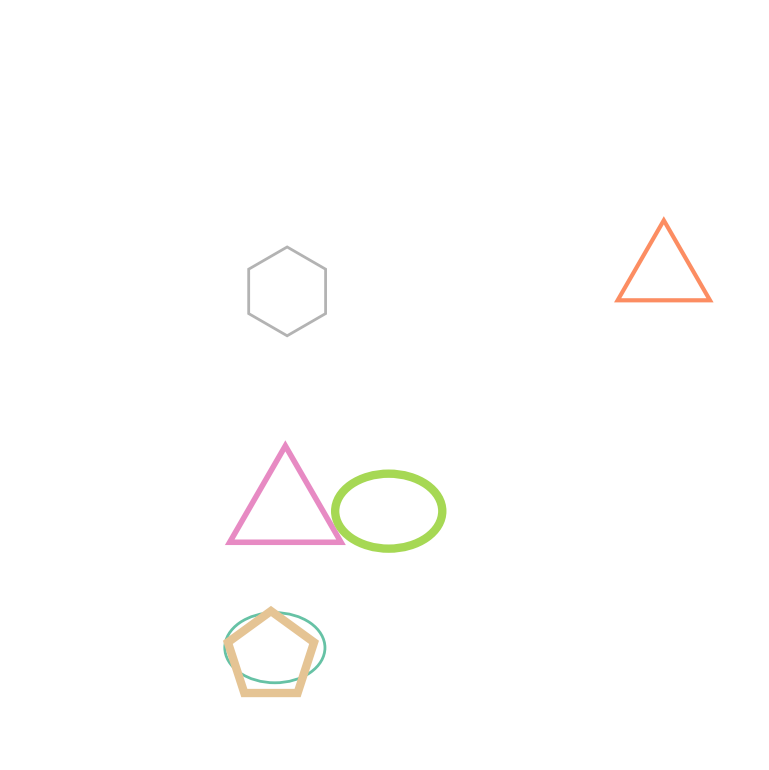[{"shape": "oval", "thickness": 1, "radius": 0.33, "center": [0.357, 0.159]}, {"shape": "triangle", "thickness": 1.5, "radius": 0.35, "center": [0.862, 0.645]}, {"shape": "triangle", "thickness": 2, "radius": 0.42, "center": [0.371, 0.337]}, {"shape": "oval", "thickness": 3, "radius": 0.35, "center": [0.505, 0.336]}, {"shape": "pentagon", "thickness": 3, "radius": 0.29, "center": [0.352, 0.148]}, {"shape": "hexagon", "thickness": 1, "radius": 0.29, "center": [0.373, 0.622]}]